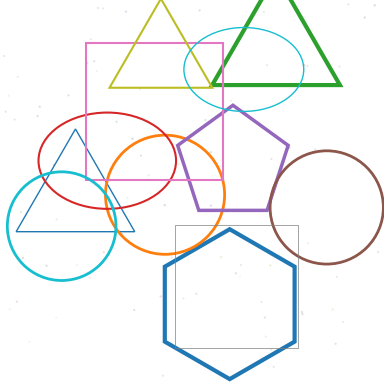[{"shape": "hexagon", "thickness": 3, "radius": 0.97, "center": [0.597, 0.21]}, {"shape": "triangle", "thickness": 1, "radius": 0.89, "center": [0.196, 0.487]}, {"shape": "circle", "thickness": 2, "radius": 0.77, "center": [0.429, 0.494]}, {"shape": "triangle", "thickness": 3, "radius": 0.96, "center": [0.717, 0.875]}, {"shape": "oval", "thickness": 1.5, "radius": 0.89, "center": [0.279, 0.583]}, {"shape": "pentagon", "thickness": 2.5, "radius": 0.75, "center": [0.605, 0.576]}, {"shape": "circle", "thickness": 2, "radius": 0.74, "center": [0.849, 0.461]}, {"shape": "square", "thickness": 1.5, "radius": 0.89, "center": [0.402, 0.71]}, {"shape": "square", "thickness": 0.5, "radius": 0.8, "center": [0.615, 0.256]}, {"shape": "triangle", "thickness": 1.5, "radius": 0.77, "center": [0.418, 0.849]}, {"shape": "oval", "thickness": 1, "radius": 0.78, "center": [0.633, 0.82]}, {"shape": "circle", "thickness": 2, "radius": 0.71, "center": [0.16, 0.413]}]